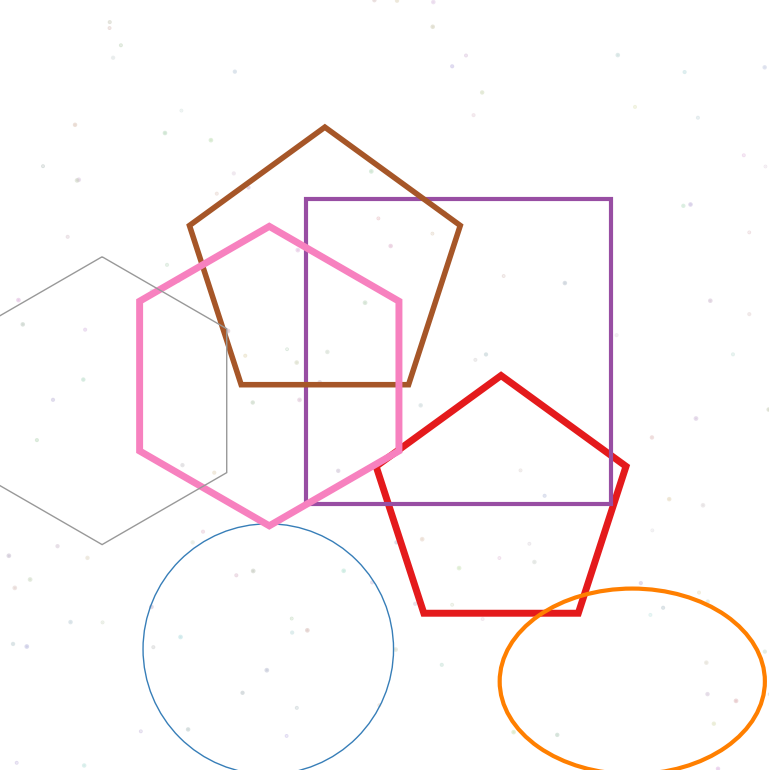[{"shape": "pentagon", "thickness": 2.5, "radius": 0.85, "center": [0.651, 0.342]}, {"shape": "circle", "thickness": 0.5, "radius": 0.81, "center": [0.348, 0.157]}, {"shape": "square", "thickness": 1.5, "radius": 0.99, "center": [0.596, 0.543]}, {"shape": "oval", "thickness": 1.5, "radius": 0.86, "center": [0.821, 0.115]}, {"shape": "pentagon", "thickness": 2, "radius": 0.92, "center": [0.422, 0.65]}, {"shape": "hexagon", "thickness": 2.5, "radius": 0.97, "center": [0.35, 0.512]}, {"shape": "hexagon", "thickness": 0.5, "radius": 0.93, "center": [0.133, 0.48]}]